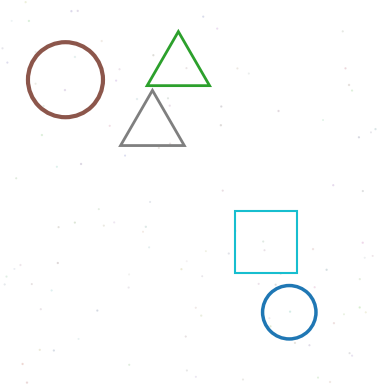[{"shape": "circle", "thickness": 2.5, "radius": 0.35, "center": [0.751, 0.189]}, {"shape": "triangle", "thickness": 2, "radius": 0.47, "center": [0.463, 0.824]}, {"shape": "circle", "thickness": 3, "radius": 0.49, "center": [0.17, 0.793]}, {"shape": "triangle", "thickness": 2, "radius": 0.48, "center": [0.396, 0.67]}, {"shape": "square", "thickness": 1.5, "radius": 0.4, "center": [0.69, 0.372]}]